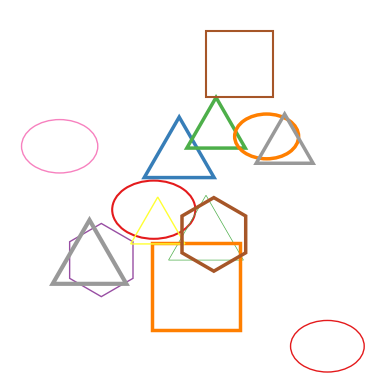[{"shape": "oval", "thickness": 1.5, "radius": 0.54, "center": [0.399, 0.455]}, {"shape": "oval", "thickness": 1, "radius": 0.48, "center": [0.85, 0.101]}, {"shape": "triangle", "thickness": 2.5, "radius": 0.52, "center": [0.465, 0.591]}, {"shape": "triangle", "thickness": 0.5, "radius": 0.56, "center": [0.535, 0.381]}, {"shape": "triangle", "thickness": 2.5, "radius": 0.44, "center": [0.561, 0.659]}, {"shape": "hexagon", "thickness": 1, "radius": 0.48, "center": [0.263, 0.325]}, {"shape": "oval", "thickness": 2.5, "radius": 0.42, "center": [0.693, 0.646]}, {"shape": "square", "thickness": 2.5, "radius": 0.57, "center": [0.509, 0.255]}, {"shape": "triangle", "thickness": 1, "radius": 0.41, "center": [0.41, 0.407]}, {"shape": "square", "thickness": 1.5, "radius": 0.43, "center": [0.622, 0.834]}, {"shape": "hexagon", "thickness": 2.5, "radius": 0.48, "center": [0.555, 0.391]}, {"shape": "oval", "thickness": 1, "radius": 0.5, "center": [0.155, 0.62]}, {"shape": "triangle", "thickness": 2.5, "radius": 0.43, "center": [0.739, 0.619]}, {"shape": "triangle", "thickness": 3, "radius": 0.55, "center": [0.232, 0.318]}]